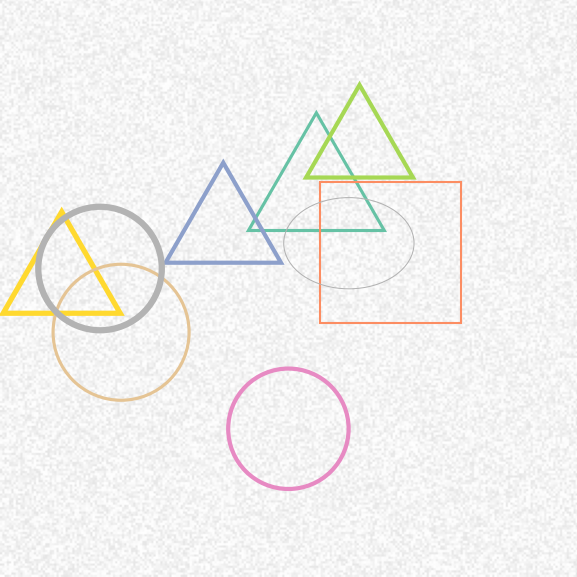[{"shape": "triangle", "thickness": 1.5, "radius": 0.68, "center": [0.548, 0.668]}, {"shape": "square", "thickness": 1, "radius": 0.61, "center": [0.676, 0.562]}, {"shape": "triangle", "thickness": 2, "radius": 0.58, "center": [0.387, 0.602]}, {"shape": "circle", "thickness": 2, "radius": 0.52, "center": [0.499, 0.257]}, {"shape": "triangle", "thickness": 2, "radius": 0.53, "center": [0.623, 0.745]}, {"shape": "triangle", "thickness": 2.5, "radius": 0.59, "center": [0.107, 0.515]}, {"shape": "circle", "thickness": 1.5, "radius": 0.59, "center": [0.21, 0.424]}, {"shape": "oval", "thickness": 0.5, "radius": 0.56, "center": [0.604, 0.578]}, {"shape": "circle", "thickness": 3, "radius": 0.53, "center": [0.173, 0.534]}]